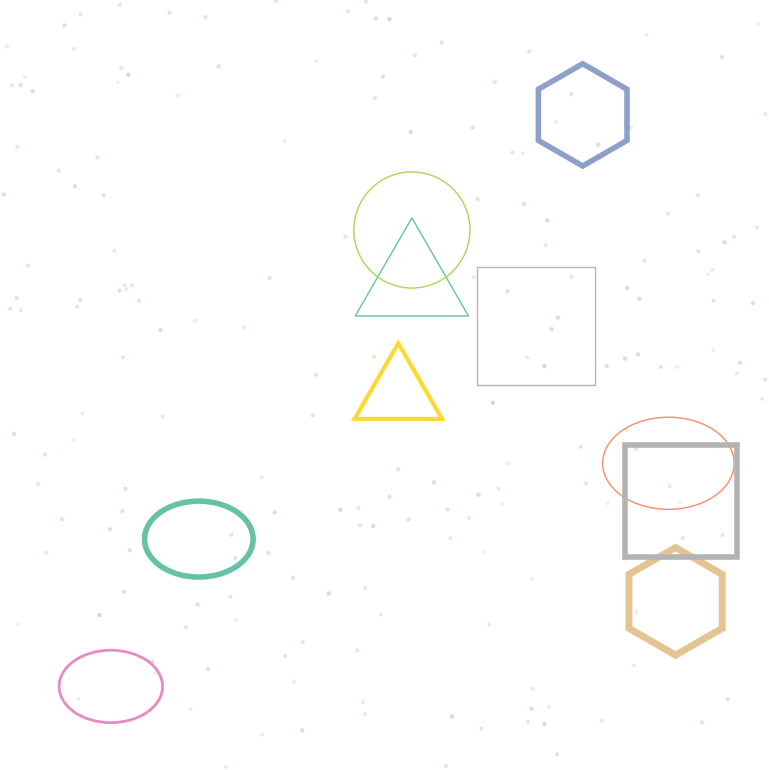[{"shape": "triangle", "thickness": 0.5, "radius": 0.42, "center": [0.535, 0.632]}, {"shape": "oval", "thickness": 2, "radius": 0.35, "center": [0.258, 0.3]}, {"shape": "oval", "thickness": 0.5, "radius": 0.43, "center": [0.868, 0.398]}, {"shape": "hexagon", "thickness": 2, "radius": 0.33, "center": [0.757, 0.851]}, {"shape": "oval", "thickness": 1, "radius": 0.34, "center": [0.144, 0.109]}, {"shape": "circle", "thickness": 0.5, "radius": 0.38, "center": [0.535, 0.701]}, {"shape": "triangle", "thickness": 1.5, "radius": 0.33, "center": [0.517, 0.489]}, {"shape": "hexagon", "thickness": 2.5, "radius": 0.35, "center": [0.877, 0.219]}, {"shape": "square", "thickness": 0.5, "radius": 0.38, "center": [0.696, 0.576]}, {"shape": "square", "thickness": 2, "radius": 0.36, "center": [0.884, 0.349]}]